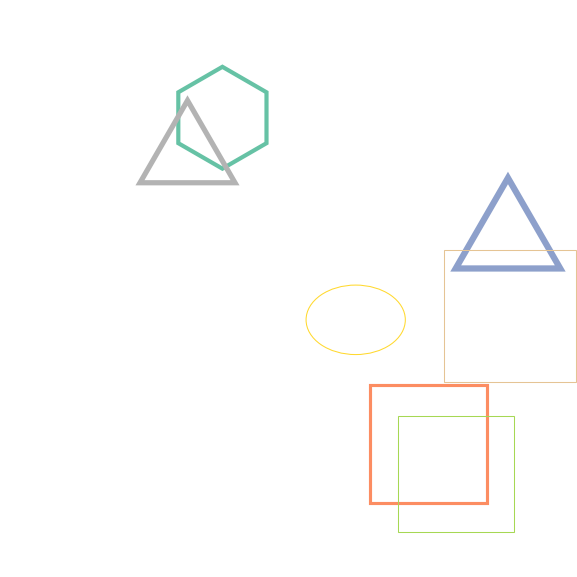[{"shape": "hexagon", "thickness": 2, "radius": 0.44, "center": [0.385, 0.795]}, {"shape": "square", "thickness": 1.5, "radius": 0.51, "center": [0.742, 0.23]}, {"shape": "triangle", "thickness": 3, "radius": 0.52, "center": [0.88, 0.586]}, {"shape": "square", "thickness": 0.5, "radius": 0.5, "center": [0.789, 0.179]}, {"shape": "oval", "thickness": 0.5, "radius": 0.43, "center": [0.616, 0.445]}, {"shape": "square", "thickness": 0.5, "radius": 0.57, "center": [0.883, 0.452]}, {"shape": "triangle", "thickness": 2.5, "radius": 0.47, "center": [0.325, 0.73]}]